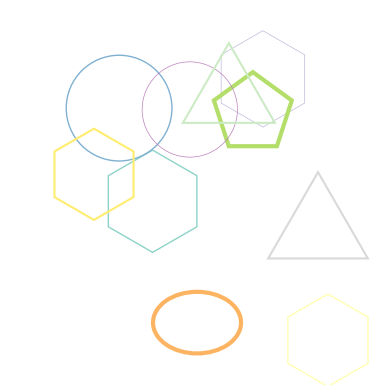[{"shape": "hexagon", "thickness": 1, "radius": 0.66, "center": [0.396, 0.477]}, {"shape": "hexagon", "thickness": 1, "radius": 0.6, "center": [0.852, 0.116]}, {"shape": "hexagon", "thickness": 0.5, "radius": 0.63, "center": [0.683, 0.795]}, {"shape": "circle", "thickness": 1, "radius": 0.69, "center": [0.309, 0.719]}, {"shape": "oval", "thickness": 3, "radius": 0.57, "center": [0.512, 0.162]}, {"shape": "pentagon", "thickness": 3, "radius": 0.53, "center": [0.657, 0.706]}, {"shape": "triangle", "thickness": 1.5, "radius": 0.75, "center": [0.826, 0.403]}, {"shape": "circle", "thickness": 0.5, "radius": 0.62, "center": [0.493, 0.716]}, {"shape": "triangle", "thickness": 1.5, "radius": 0.69, "center": [0.595, 0.75]}, {"shape": "hexagon", "thickness": 1.5, "radius": 0.59, "center": [0.244, 0.547]}]